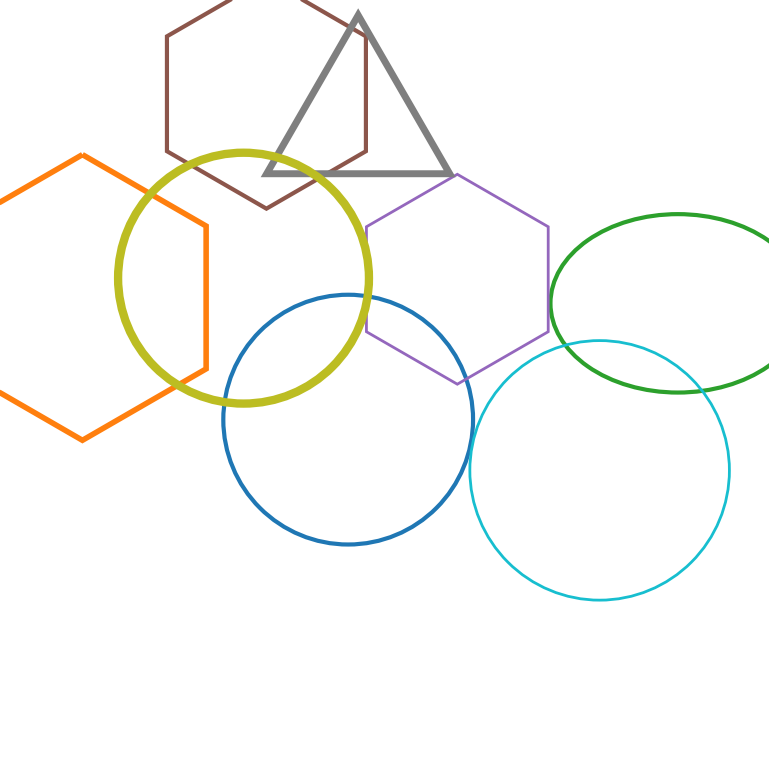[{"shape": "circle", "thickness": 1.5, "radius": 0.81, "center": [0.452, 0.455]}, {"shape": "hexagon", "thickness": 2, "radius": 0.93, "center": [0.107, 0.614]}, {"shape": "oval", "thickness": 1.5, "radius": 0.83, "center": [0.88, 0.606]}, {"shape": "hexagon", "thickness": 1, "radius": 0.68, "center": [0.594, 0.637]}, {"shape": "hexagon", "thickness": 1.5, "radius": 0.75, "center": [0.346, 0.878]}, {"shape": "triangle", "thickness": 2.5, "radius": 0.69, "center": [0.465, 0.843]}, {"shape": "circle", "thickness": 3, "radius": 0.81, "center": [0.316, 0.639]}, {"shape": "circle", "thickness": 1, "radius": 0.84, "center": [0.779, 0.389]}]